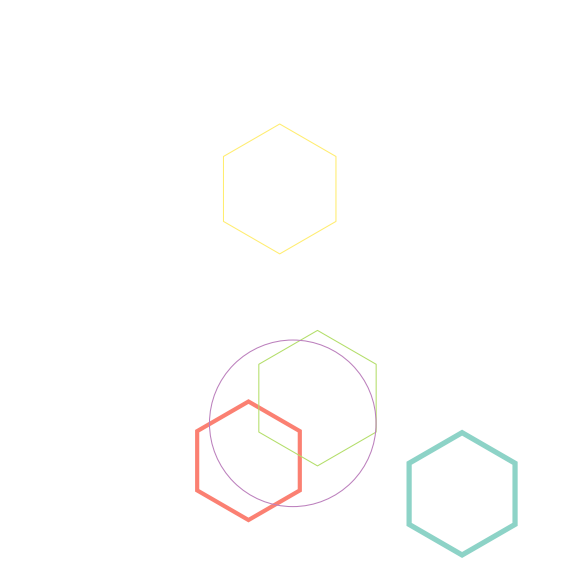[{"shape": "hexagon", "thickness": 2.5, "radius": 0.53, "center": [0.8, 0.144]}, {"shape": "hexagon", "thickness": 2, "radius": 0.51, "center": [0.43, 0.201]}, {"shape": "hexagon", "thickness": 0.5, "radius": 0.59, "center": [0.55, 0.31]}, {"shape": "circle", "thickness": 0.5, "radius": 0.72, "center": [0.507, 0.266]}, {"shape": "hexagon", "thickness": 0.5, "radius": 0.56, "center": [0.484, 0.672]}]